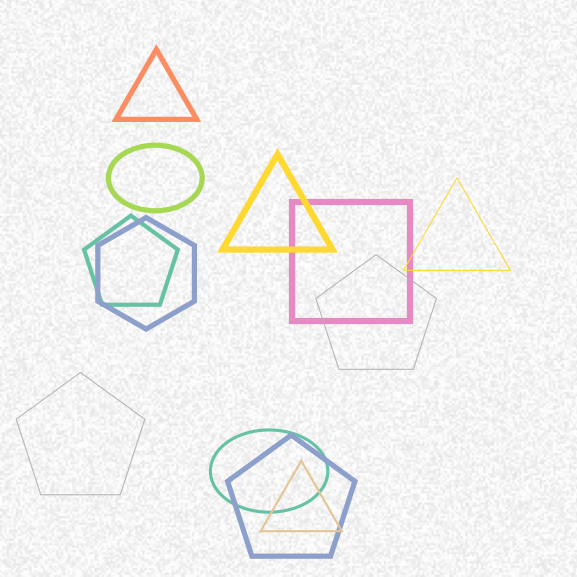[{"shape": "oval", "thickness": 1.5, "radius": 0.51, "center": [0.466, 0.183]}, {"shape": "pentagon", "thickness": 2, "radius": 0.43, "center": [0.227, 0.54]}, {"shape": "triangle", "thickness": 2.5, "radius": 0.4, "center": [0.271, 0.833]}, {"shape": "pentagon", "thickness": 2.5, "radius": 0.58, "center": [0.504, 0.13]}, {"shape": "hexagon", "thickness": 2.5, "radius": 0.48, "center": [0.253, 0.526]}, {"shape": "square", "thickness": 3, "radius": 0.51, "center": [0.607, 0.546]}, {"shape": "oval", "thickness": 2.5, "radius": 0.41, "center": [0.269, 0.691]}, {"shape": "triangle", "thickness": 0.5, "radius": 0.53, "center": [0.791, 0.584]}, {"shape": "triangle", "thickness": 3, "radius": 0.55, "center": [0.481, 0.622]}, {"shape": "triangle", "thickness": 1, "radius": 0.41, "center": [0.522, 0.12]}, {"shape": "pentagon", "thickness": 0.5, "radius": 0.55, "center": [0.651, 0.448]}, {"shape": "pentagon", "thickness": 0.5, "radius": 0.59, "center": [0.139, 0.237]}]